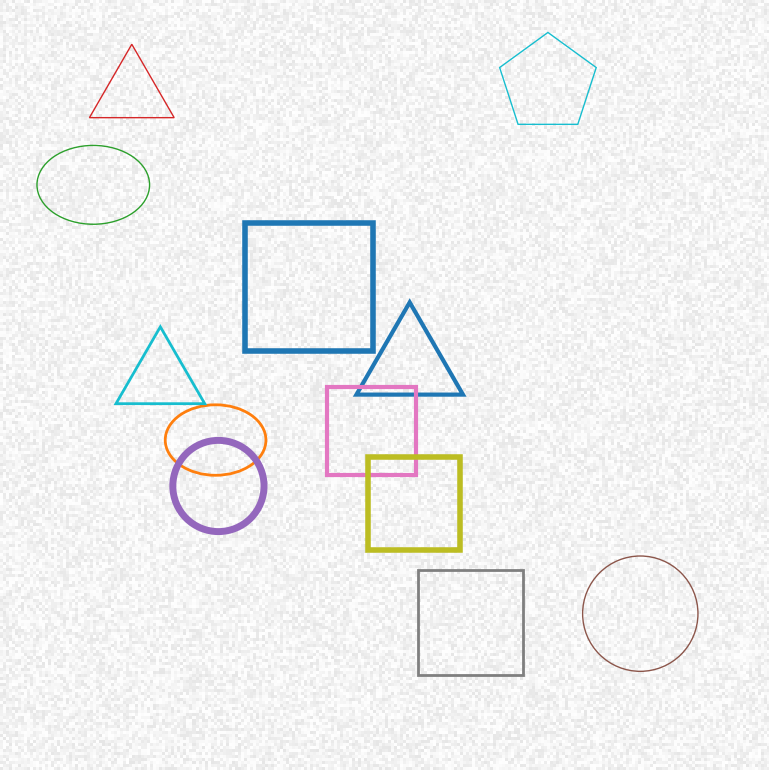[{"shape": "triangle", "thickness": 1.5, "radius": 0.4, "center": [0.532, 0.527]}, {"shape": "square", "thickness": 2, "radius": 0.42, "center": [0.401, 0.627]}, {"shape": "oval", "thickness": 1, "radius": 0.33, "center": [0.28, 0.429]}, {"shape": "oval", "thickness": 0.5, "radius": 0.37, "center": [0.121, 0.76]}, {"shape": "triangle", "thickness": 0.5, "radius": 0.32, "center": [0.171, 0.879]}, {"shape": "circle", "thickness": 2.5, "radius": 0.3, "center": [0.284, 0.369]}, {"shape": "circle", "thickness": 0.5, "radius": 0.37, "center": [0.832, 0.203]}, {"shape": "square", "thickness": 1.5, "radius": 0.29, "center": [0.483, 0.441]}, {"shape": "square", "thickness": 1, "radius": 0.34, "center": [0.611, 0.192]}, {"shape": "square", "thickness": 2, "radius": 0.3, "center": [0.538, 0.346]}, {"shape": "triangle", "thickness": 1, "radius": 0.33, "center": [0.208, 0.509]}, {"shape": "pentagon", "thickness": 0.5, "radius": 0.33, "center": [0.712, 0.892]}]